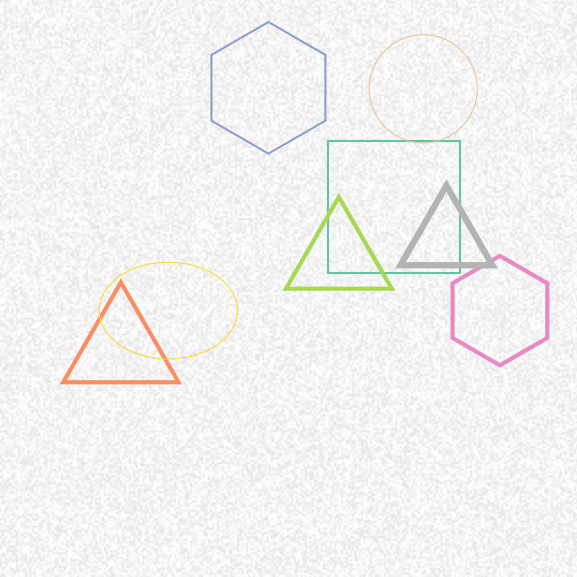[{"shape": "square", "thickness": 1, "radius": 0.57, "center": [0.682, 0.641]}, {"shape": "triangle", "thickness": 2, "radius": 0.58, "center": [0.209, 0.395]}, {"shape": "hexagon", "thickness": 1, "radius": 0.57, "center": [0.465, 0.847]}, {"shape": "hexagon", "thickness": 2, "radius": 0.47, "center": [0.866, 0.461]}, {"shape": "triangle", "thickness": 2, "radius": 0.53, "center": [0.587, 0.552]}, {"shape": "oval", "thickness": 0.5, "radius": 0.6, "center": [0.291, 0.461]}, {"shape": "circle", "thickness": 0.5, "radius": 0.47, "center": [0.733, 0.845]}, {"shape": "triangle", "thickness": 3, "radius": 0.46, "center": [0.773, 0.586]}]